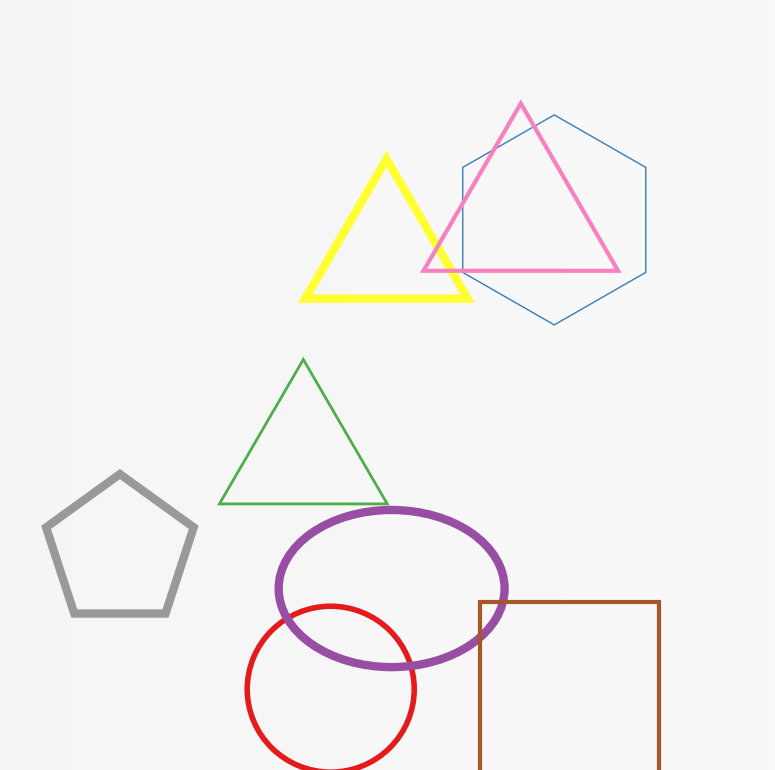[{"shape": "circle", "thickness": 2, "radius": 0.54, "center": [0.427, 0.105]}, {"shape": "hexagon", "thickness": 0.5, "radius": 0.68, "center": [0.715, 0.714]}, {"shape": "triangle", "thickness": 1, "radius": 0.63, "center": [0.391, 0.408]}, {"shape": "oval", "thickness": 3, "radius": 0.73, "center": [0.505, 0.236]}, {"shape": "triangle", "thickness": 3, "radius": 0.6, "center": [0.499, 0.673]}, {"shape": "square", "thickness": 1.5, "radius": 0.58, "center": [0.734, 0.102]}, {"shape": "triangle", "thickness": 1.5, "radius": 0.72, "center": [0.672, 0.721]}, {"shape": "pentagon", "thickness": 3, "radius": 0.5, "center": [0.155, 0.284]}]